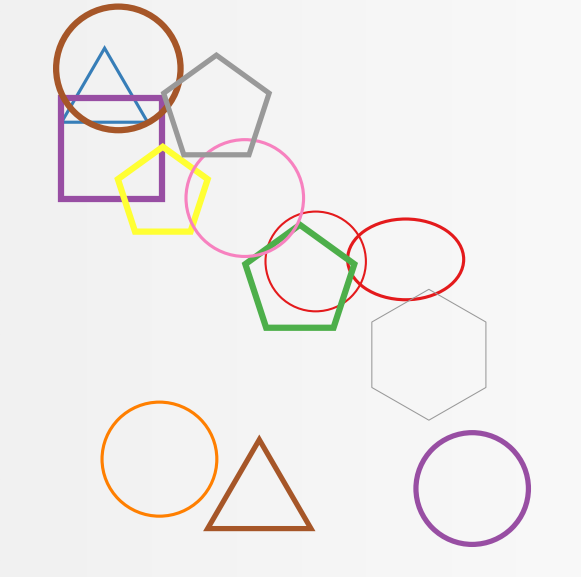[{"shape": "circle", "thickness": 1, "radius": 0.43, "center": [0.543, 0.546]}, {"shape": "oval", "thickness": 1.5, "radius": 0.5, "center": [0.698, 0.55]}, {"shape": "triangle", "thickness": 1.5, "radius": 0.43, "center": [0.18, 0.83]}, {"shape": "pentagon", "thickness": 3, "radius": 0.49, "center": [0.516, 0.511]}, {"shape": "square", "thickness": 3, "radius": 0.44, "center": [0.192, 0.742]}, {"shape": "circle", "thickness": 2.5, "radius": 0.48, "center": [0.812, 0.153]}, {"shape": "circle", "thickness": 1.5, "radius": 0.49, "center": [0.274, 0.204]}, {"shape": "pentagon", "thickness": 3, "radius": 0.41, "center": [0.28, 0.664]}, {"shape": "circle", "thickness": 3, "radius": 0.54, "center": [0.204, 0.881]}, {"shape": "triangle", "thickness": 2.5, "radius": 0.51, "center": [0.446, 0.135]}, {"shape": "circle", "thickness": 1.5, "radius": 0.51, "center": [0.421, 0.656]}, {"shape": "hexagon", "thickness": 0.5, "radius": 0.57, "center": [0.738, 0.385]}, {"shape": "pentagon", "thickness": 2.5, "radius": 0.48, "center": [0.372, 0.808]}]